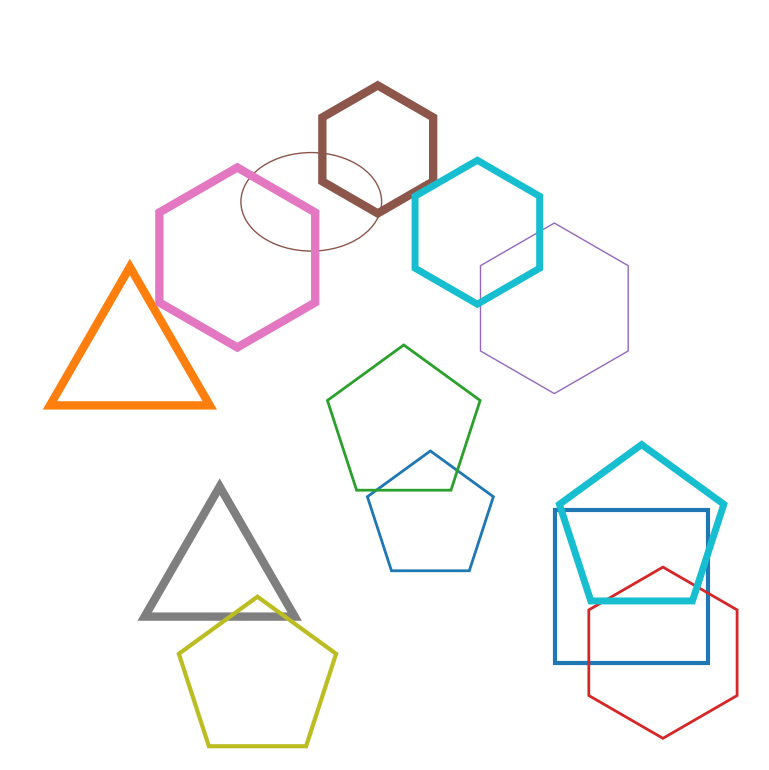[{"shape": "pentagon", "thickness": 1, "radius": 0.43, "center": [0.559, 0.328]}, {"shape": "square", "thickness": 1.5, "radius": 0.5, "center": [0.82, 0.238]}, {"shape": "triangle", "thickness": 3, "radius": 0.6, "center": [0.169, 0.533]}, {"shape": "pentagon", "thickness": 1, "radius": 0.52, "center": [0.524, 0.448]}, {"shape": "hexagon", "thickness": 1, "radius": 0.56, "center": [0.861, 0.152]}, {"shape": "hexagon", "thickness": 0.5, "radius": 0.55, "center": [0.72, 0.6]}, {"shape": "oval", "thickness": 0.5, "radius": 0.46, "center": [0.404, 0.738]}, {"shape": "hexagon", "thickness": 3, "radius": 0.42, "center": [0.491, 0.806]}, {"shape": "hexagon", "thickness": 3, "radius": 0.58, "center": [0.308, 0.666]}, {"shape": "triangle", "thickness": 3, "radius": 0.56, "center": [0.285, 0.255]}, {"shape": "pentagon", "thickness": 1.5, "radius": 0.54, "center": [0.334, 0.118]}, {"shape": "pentagon", "thickness": 2.5, "radius": 0.56, "center": [0.833, 0.31]}, {"shape": "hexagon", "thickness": 2.5, "radius": 0.47, "center": [0.62, 0.698]}]